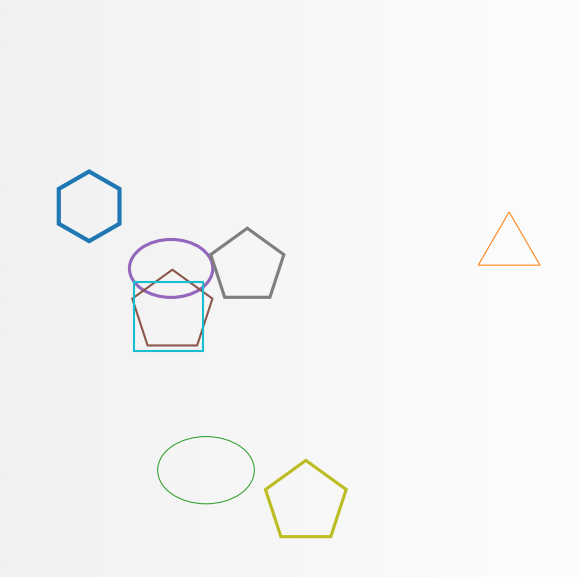[{"shape": "hexagon", "thickness": 2, "radius": 0.3, "center": [0.153, 0.642]}, {"shape": "triangle", "thickness": 0.5, "radius": 0.31, "center": [0.876, 0.571]}, {"shape": "oval", "thickness": 0.5, "radius": 0.42, "center": [0.354, 0.185]}, {"shape": "oval", "thickness": 1.5, "radius": 0.36, "center": [0.294, 0.534]}, {"shape": "pentagon", "thickness": 1, "radius": 0.36, "center": [0.297, 0.46]}, {"shape": "pentagon", "thickness": 1.5, "radius": 0.33, "center": [0.425, 0.538]}, {"shape": "pentagon", "thickness": 1.5, "radius": 0.36, "center": [0.526, 0.129]}, {"shape": "square", "thickness": 1, "radius": 0.3, "center": [0.29, 0.451]}]